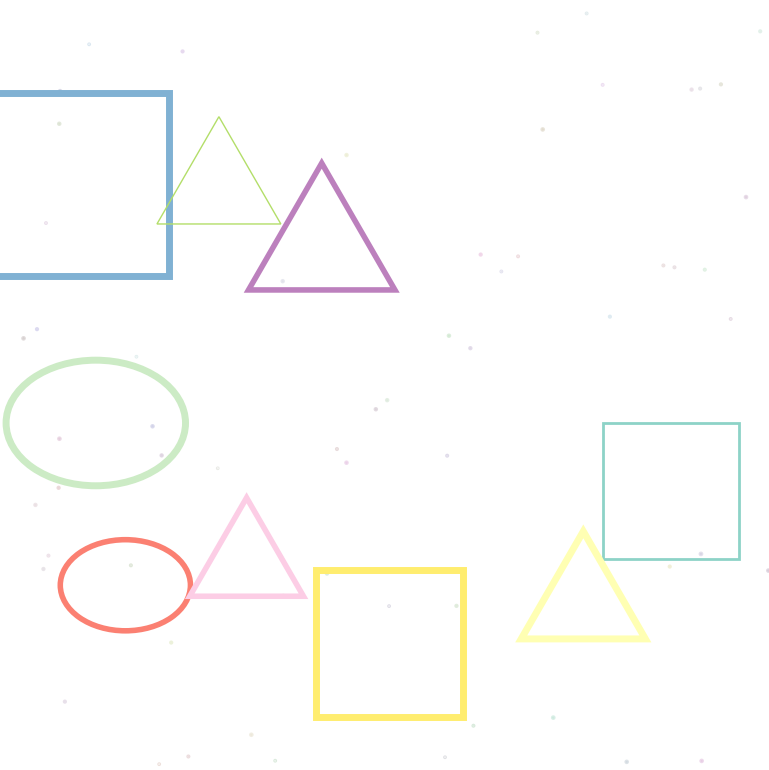[{"shape": "square", "thickness": 1, "radius": 0.44, "center": [0.872, 0.362]}, {"shape": "triangle", "thickness": 2.5, "radius": 0.47, "center": [0.758, 0.217]}, {"shape": "oval", "thickness": 2, "radius": 0.42, "center": [0.163, 0.24]}, {"shape": "square", "thickness": 2.5, "radius": 0.6, "center": [0.1, 0.761]}, {"shape": "triangle", "thickness": 0.5, "radius": 0.46, "center": [0.284, 0.756]}, {"shape": "triangle", "thickness": 2, "radius": 0.43, "center": [0.32, 0.268]}, {"shape": "triangle", "thickness": 2, "radius": 0.55, "center": [0.418, 0.678]}, {"shape": "oval", "thickness": 2.5, "radius": 0.58, "center": [0.124, 0.451]}, {"shape": "square", "thickness": 2.5, "radius": 0.48, "center": [0.506, 0.164]}]